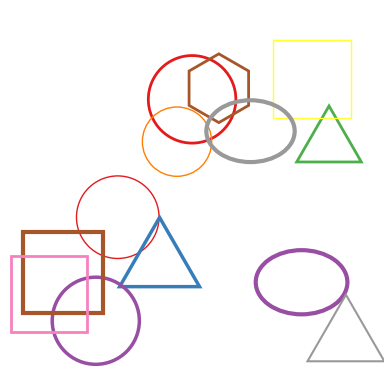[{"shape": "circle", "thickness": 1, "radius": 0.54, "center": [0.306, 0.436]}, {"shape": "circle", "thickness": 2, "radius": 0.57, "center": [0.499, 0.742]}, {"shape": "triangle", "thickness": 2.5, "radius": 0.6, "center": [0.415, 0.315]}, {"shape": "triangle", "thickness": 2, "radius": 0.48, "center": [0.855, 0.628]}, {"shape": "circle", "thickness": 2.5, "radius": 0.57, "center": [0.249, 0.167]}, {"shape": "oval", "thickness": 3, "radius": 0.6, "center": [0.783, 0.267]}, {"shape": "circle", "thickness": 1, "radius": 0.45, "center": [0.46, 0.632]}, {"shape": "square", "thickness": 1, "radius": 0.51, "center": [0.81, 0.795]}, {"shape": "square", "thickness": 3, "radius": 0.53, "center": [0.164, 0.292]}, {"shape": "hexagon", "thickness": 2, "radius": 0.45, "center": [0.568, 0.771]}, {"shape": "square", "thickness": 2, "radius": 0.49, "center": [0.127, 0.237]}, {"shape": "triangle", "thickness": 1.5, "radius": 0.58, "center": [0.899, 0.119]}, {"shape": "oval", "thickness": 3, "radius": 0.57, "center": [0.651, 0.659]}]